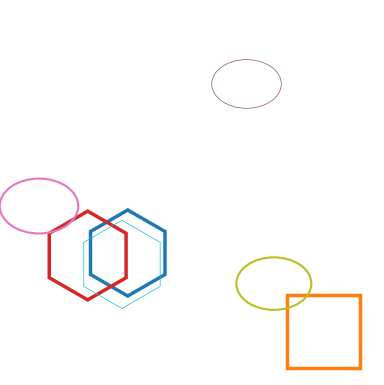[{"shape": "hexagon", "thickness": 2.5, "radius": 0.56, "center": [0.332, 0.343]}, {"shape": "square", "thickness": 2.5, "radius": 0.47, "center": [0.841, 0.139]}, {"shape": "hexagon", "thickness": 2.5, "radius": 0.58, "center": [0.228, 0.336]}, {"shape": "oval", "thickness": 0.5, "radius": 0.45, "center": [0.64, 0.782]}, {"shape": "oval", "thickness": 1.5, "radius": 0.51, "center": [0.101, 0.465]}, {"shape": "oval", "thickness": 1.5, "radius": 0.49, "center": [0.711, 0.263]}, {"shape": "hexagon", "thickness": 0.5, "radius": 0.57, "center": [0.317, 0.313]}]